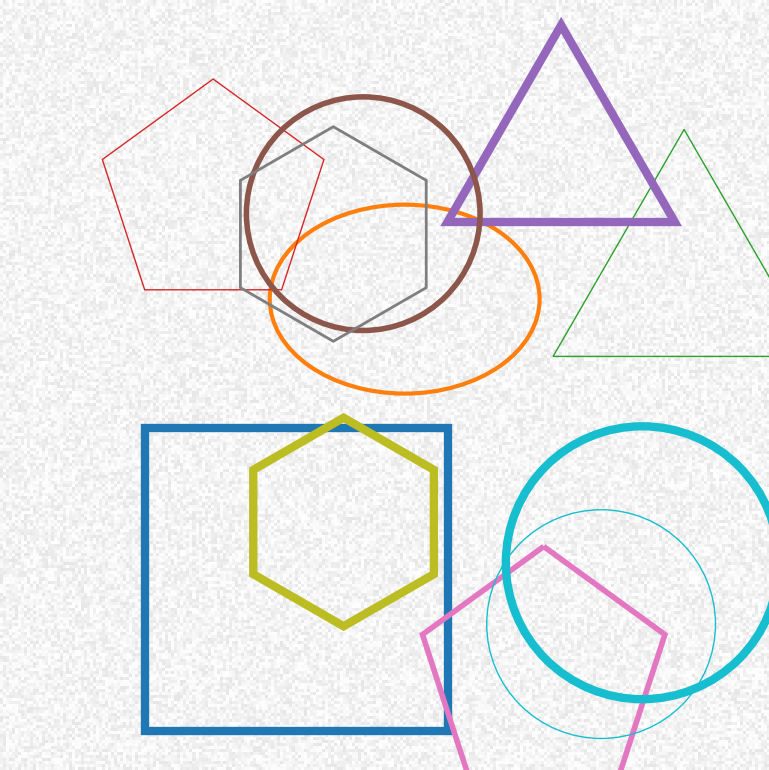[{"shape": "square", "thickness": 3, "radius": 0.98, "center": [0.385, 0.247]}, {"shape": "oval", "thickness": 1.5, "radius": 0.88, "center": [0.526, 0.612]}, {"shape": "triangle", "thickness": 0.5, "radius": 0.98, "center": [0.888, 0.635]}, {"shape": "pentagon", "thickness": 0.5, "radius": 0.76, "center": [0.277, 0.746]}, {"shape": "triangle", "thickness": 3, "radius": 0.85, "center": [0.729, 0.797]}, {"shape": "circle", "thickness": 2, "radius": 0.76, "center": [0.472, 0.723]}, {"shape": "pentagon", "thickness": 2, "radius": 0.83, "center": [0.706, 0.125]}, {"shape": "hexagon", "thickness": 1, "radius": 0.7, "center": [0.433, 0.696]}, {"shape": "hexagon", "thickness": 3, "radius": 0.68, "center": [0.446, 0.322]}, {"shape": "circle", "thickness": 0.5, "radius": 0.74, "center": [0.781, 0.189]}, {"shape": "circle", "thickness": 3, "radius": 0.89, "center": [0.834, 0.269]}]